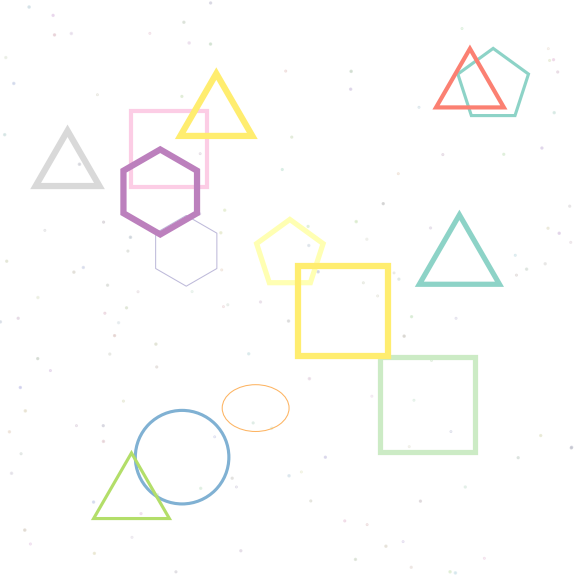[{"shape": "pentagon", "thickness": 1.5, "radius": 0.32, "center": [0.854, 0.851]}, {"shape": "triangle", "thickness": 2.5, "radius": 0.4, "center": [0.796, 0.547]}, {"shape": "pentagon", "thickness": 2.5, "radius": 0.3, "center": [0.502, 0.559]}, {"shape": "hexagon", "thickness": 0.5, "radius": 0.31, "center": [0.323, 0.565]}, {"shape": "triangle", "thickness": 2, "radius": 0.34, "center": [0.814, 0.847]}, {"shape": "circle", "thickness": 1.5, "radius": 0.4, "center": [0.315, 0.208]}, {"shape": "oval", "thickness": 0.5, "radius": 0.29, "center": [0.443, 0.292]}, {"shape": "triangle", "thickness": 1.5, "radius": 0.38, "center": [0.228, 0.139]}, {"shape": "square", "thickness": 2, "radius": 0.33, "center": [0.293, 0.741]}, {"shape": "triangle", "thickness": 3, "radius": 0.32, "center": [0.117, 0.709]}, {"shape": "hexagon", "thickness": 3, "radius": 0.37, "center": [0.277, 0.667]}, {"shape": "square", "thickness": 2.5, "radius": 0.41, "center": [0.741, 0.299]}, {"shape": "triangle", "thickness": 3, "radius": 0.36, "center": [0.375, 0.8]}, {"shape": "square", "thickness": 3, "radius": 0.39, "center": [0.594, 0.46]}]